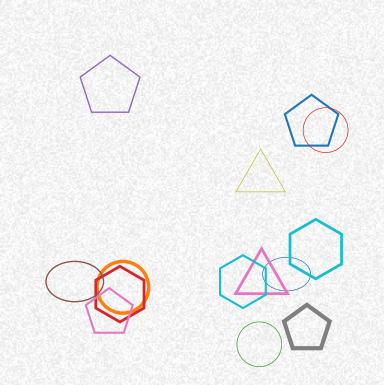[{"shape": "pentagon", "thickness": 1.5, "radius": 0.37, "center": [0.809, 0.681]}, {"shape": "oval", "thickness": 0.5, "radius": 0.31, "center": [0.744, 0.288]}, {"shape": "circle", "thickness": 2.5, "radius": 0.34, "center": [0.319, 0.254]}, {"shape": "circle", "thickness": 0.5, "radius": 0.29, "center": [0.674, 0.106]}, {"shape": "hexagon", "thickness": 2, "radius": 0.36, "center": [0.311, 0.236]}, {"shape": "circle", "thickness": 0.5, "radius": 0.29, "center": [0.846, 0.662]}, {"shape": "pentagon", "thickness": 1, "radius": 0.41, "center": [0.286, 0.775]}, {"shape": "oval", "thickness": 1, "radius": 0.37, "center": [0.194, 0.269]}, {"shape": "triangle", "thickness": 2, "radius": 0.39, "center": [0.679, 0.276]}, {"shape": "pentagon", "thickness": 1.5, "radius": 0.32, "center": [0.284, 0.188]}, {"shape": "pentagon", "thickness": 3, "radius": 0.31, "center": [0.797, 0.146]}, {"shape": "triangle", "thickness": 0.5, "radius": 0.37, "center": [0.677, 0.539]}, {"shape": "hexagon", "thickness": 1.5, "radius": 0.34, "center": [0.631, 0.269]}, {"shape": "hexagon", "thickness": 2, "radius": 0.39, "center": [0.82, 0.353]}]